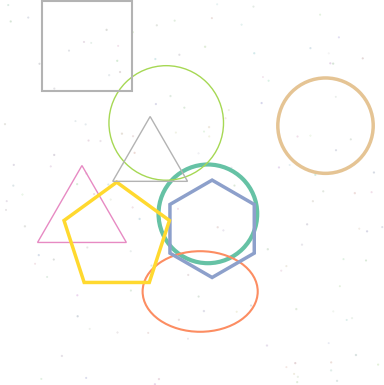[{"shape": "circle", "thickness": 3, "radius": 0.64, "center": [0.54, 0.445]}, {"shape": "oval", "thickness": 1.5, "radius": 0.75, "center": [0.52, 0.243]}, {"shape": "hexagon", "thickness": 2.5, "radius": 0.63, "center": [0.551, 0.406]}, {"shape": "triangle", "thickness": 1, "radius": 0.67, "center": [0.213, 0.437]}, {"shape": "circle", "thickness": 1, "radius": 0.74, "center": [0.432, 0.681]}, {"shape": "pentagon", "thickness": 2.5, "radius": 0.72, "center": [0.303, 0.383]}, {"shape": "circle", "thickness": 2.5, "radius": 0.62, "center": [0.845, 0.674]}, {"shape": "square", "thickness": 1.5, "radius": 0.58, "center": [0.225, 0.881]}, {"shape": "triangle", "thickness": 1, "radius": 0.56, "center": [0.39, 0.585]}]